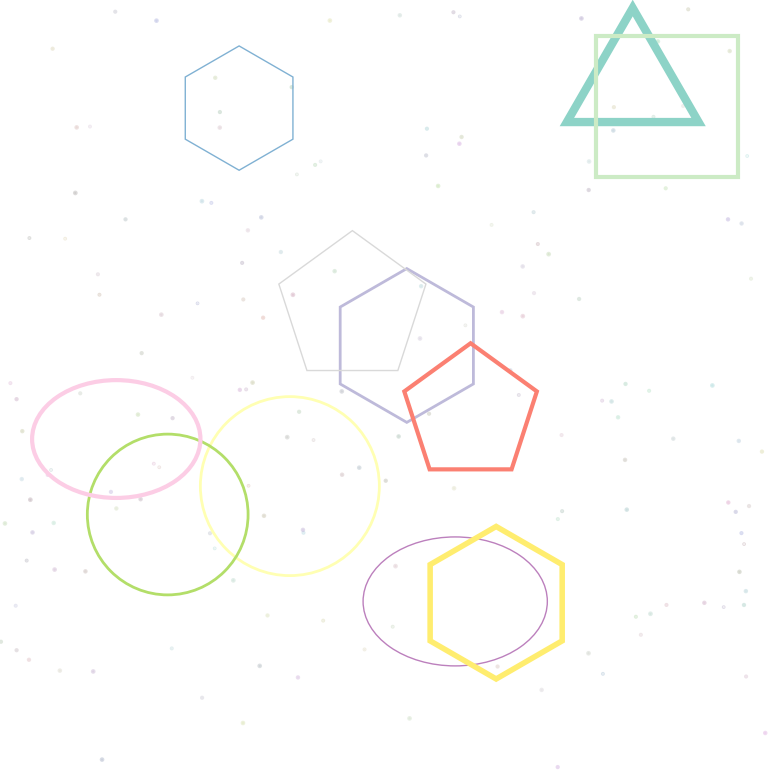[{"shape": "triangle", "thickness": 3, "radius": 0.49, "center": [0.822, 0.891]}, {"shape": "circle", "thickness": 1, "radius": 0.58, "center": [0.376, 0.369]}, {"shape": "hexagon", "thickness": 1, "radius": 0.5, "center": [0.528, 0.551]}, {"shape": "pentagon", "thickness": 1.5, "radius": 0.45, "center": [0.611, 0.464]}, {"shape": "hexagon", "thickness": 0.5, "radius": 0.4, "center": [0.311, 0.86]}, {"shape": "circle", "thickness": 1, "radius": 0.52, "center": [0.218, 0.332]}, {"shape": "oval", "thickness": 1.5, "radius": 0.55, "center": [0.151, 0.43]}, {"shape": "pentagon", "thickness": 0.5, "radius": 0.5, "center": [0.458, 0.6]}, {"shape": "oval", "thickness": 0.5, "radius": 0.6, "center": [0.591, 0.219]}, {"shape": "square", "thickness": 1.5, "radius": 0.46, "center": [0.866, 0.862]}, {"shape": "hexagon", "thickness": 2, "radius": 0.5, "center": [0.644, 0.217]}]